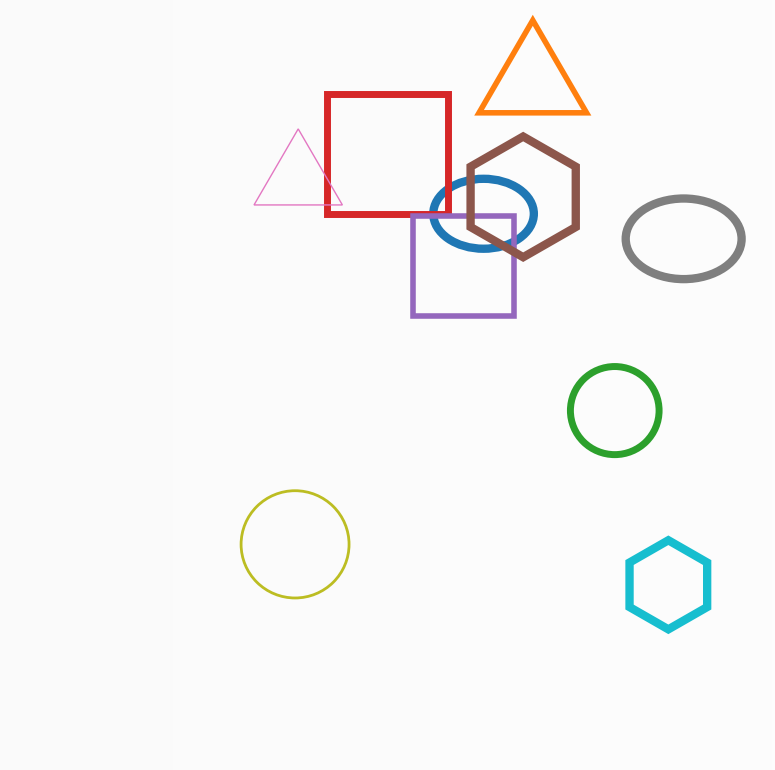[{"shape": "oval", "thickness": 3, "radius": 0.32, "center": [0.624, 0.722]}, {"shape": "triangle", "thickness": 2, "radius": 0.4, "center": [0.687, 0.894]}, {"shape": "circle", "thickness": 2.5, "radius": 0.29, "center": [0.793, 0.467]}, {"shape": "square", "thickness": 2.5, "radius": 0.39, "center": [0.5, 0.8]}, {"shape": "square", "thickness": 2, "radius": 0.33, "center": [0.598, 0.654]}, {"shape": "hexagon", "thickness": 3, "radius": 0.39, "center": [0.675, 0.744]}, {"shape": "triangle", "thickness": 0.5, "radius": 0.33, "center": [0.385, 0.767]}, {"shape": "oval", "thickness": 3, "radius": 0.37, "center": [0.882, 0.69]}, {"shape": "circle", "thickness": 1, "radius": 0.35, "center": [0.381, 0.293]}, {"shape": "hexagon", "thickness": 3, "radius": 0.29, "center": [0.862, 0.241]}]